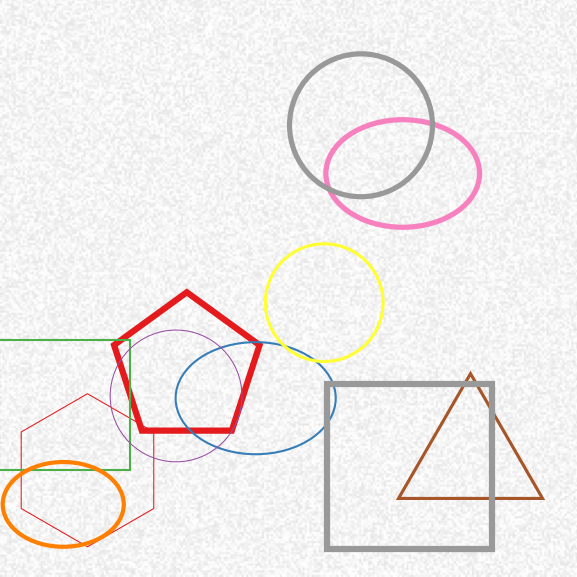[{"shape": "pentagon", "thickness": 3, "radius": 0.66, "center": [0.323, 0.361]}, {"shape": "hexagon", "thickness": 0.5, "radius": 0.66, "center": [0.151, 0.185]}, {"shape": "oval", "thickness": 1, "radius": 0.69, "center": [0.443, 0.31]}, {"shape": "square", "thickness": 1, "radius": 0.57, "center": [0.112, 0.298]}, {"shape": "circle", "thickness": 0.5, "radius": 0.57, "center": [0.305, 0.314]}, {"shape": "oval", "thickness": 2, "radius": 0.52, "center": [0.11, 0.126]}, {"shape": "circle", "thickness": 1.5, "radius": 0.51, "center": [0.561, 0.475]}, {"shape": "triangle", "thickness": 1.5, "radius": 0.72, "center": [0.815, 0.208]}, {"shape": "oval", "thickness": 2.5, "radius": 0.67, "center": [0.697, 0.699]}, {"shape": "square", "thickness": 3, "radius": 0.71, "center": [0.709, 0.191]}, {"shape": "circle", "thickness": 2.5, "radius": 0.62, "center": [0.625, 0.782]}]